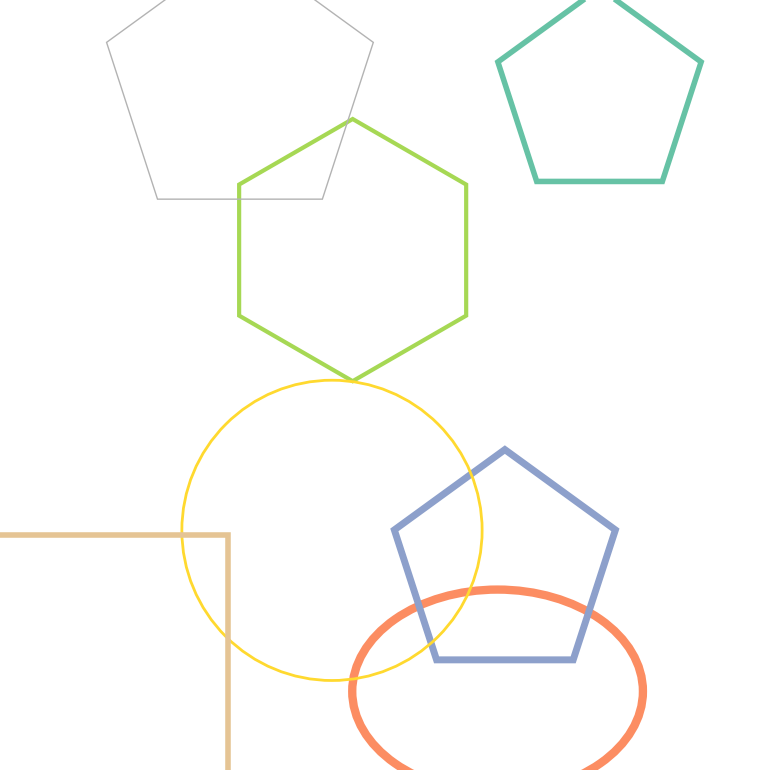[{"shape": "pentagon", "thickness": 2, "radius": 0.69, "center": [0.779, 0.877]}, {"shape": "oval", "thickness": 3, "radius": 0.94, "center": [0.646, 0.102]}, {"shape": "pentagon", "thickness": 2.5, "radius": 0.75, "center": [0.656, 0.265]}, {"shape": "hexagon", "thickness": 1.5, "radius": 0.85, "center": [0.458, 0.675]}, {"shape": "circle", "thickness": 1, "radius": 0.97, "center": [0.431, 0.311]}, {"shape": "square", "thickness": 2, "radius": 0.97, "center": [0.102, 0.111]}, {"shape": "pentagon", "thickness": 0.5, "radius": 0.91, "center": [0.312, 0.889]}]